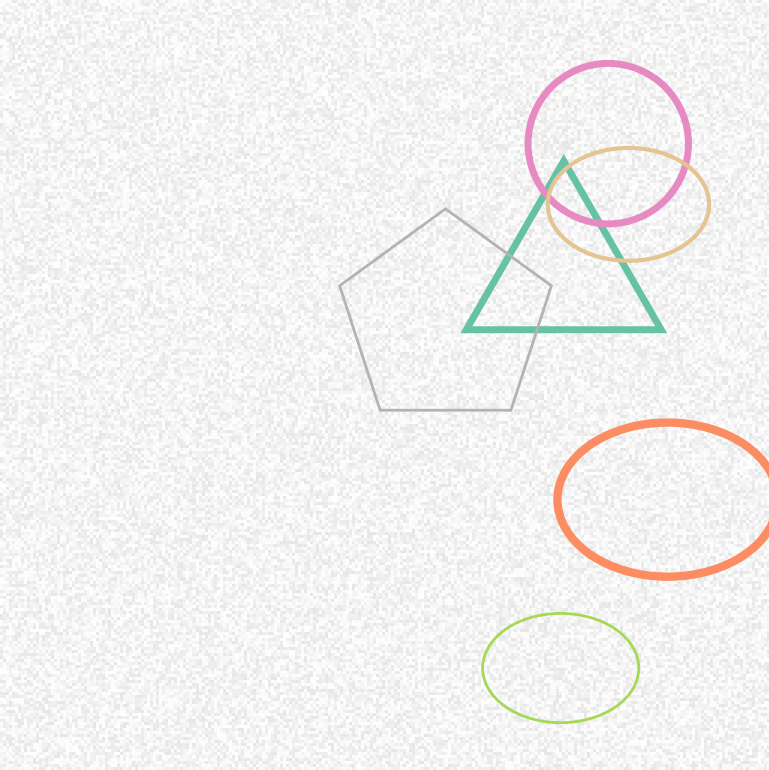[{"shape": "triangle", "thickness": 2.5, "radius": 0.73, "center": [0.732, 0.645]}, {"shape": "oval", "thickness": 3, "radius": 0.71, "center": [0.867, 0.351]}, {"shape": "circle", "thickness": 2.5, "radius": 0.52, "center": [0.79, 0.813]}, {"shape": "oval", "thickness": 1, "radius": 0.51, "center": [0.728, 0.132]}, {"shape": "oval", "thickness": 1.5, "radius": 0.52, "center": [0.816, 0.735]}, {"shape": "pentagon", "thickness": 1, "radius": 0.72, "center": [0.579, 0.584]}]